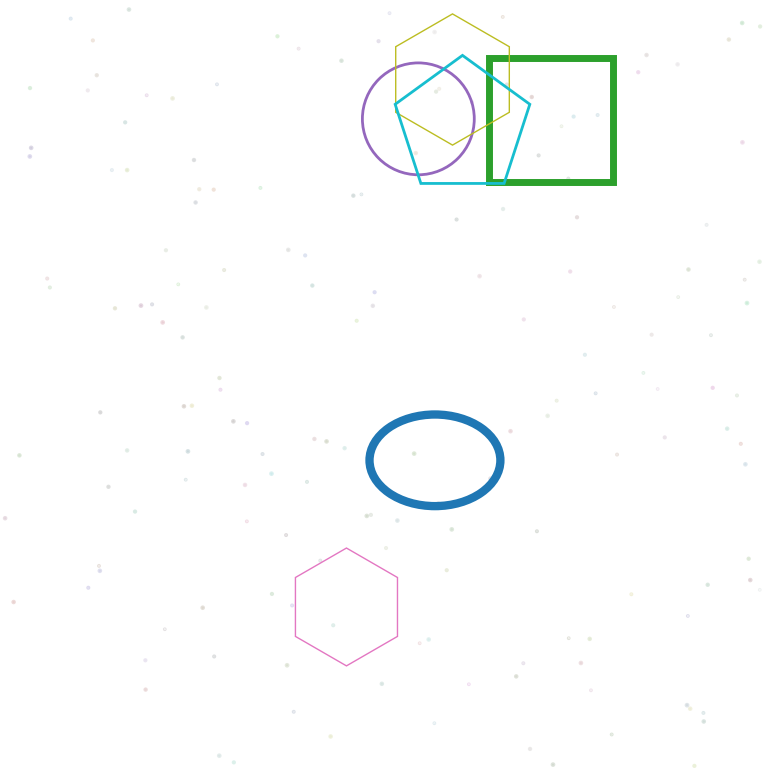[{"shape": "oval", "thickness": 3, "radius": 0.42, "center": [0.565, 0.402]}, {"shape": "square", "thickness": 2.5, "radius": 0.4, "center": [0.715, 0.844]}, {"shape": "circle", "thickness": 1, "radius": 0.36, "center": [0.543, 0.846]}, {"shape": "hexagon", "thickness": 0.5, "radius": 0.38, "center": [0.45, 0.212]}, {"shape": "hexagon", "thickness": 0.5, "radius": 0.43, "center": [0.588, 0.897]}, {"shape": "pentagon", "thickness": 1, "radius": 0.46, "center": [0.601, 0.836]}]